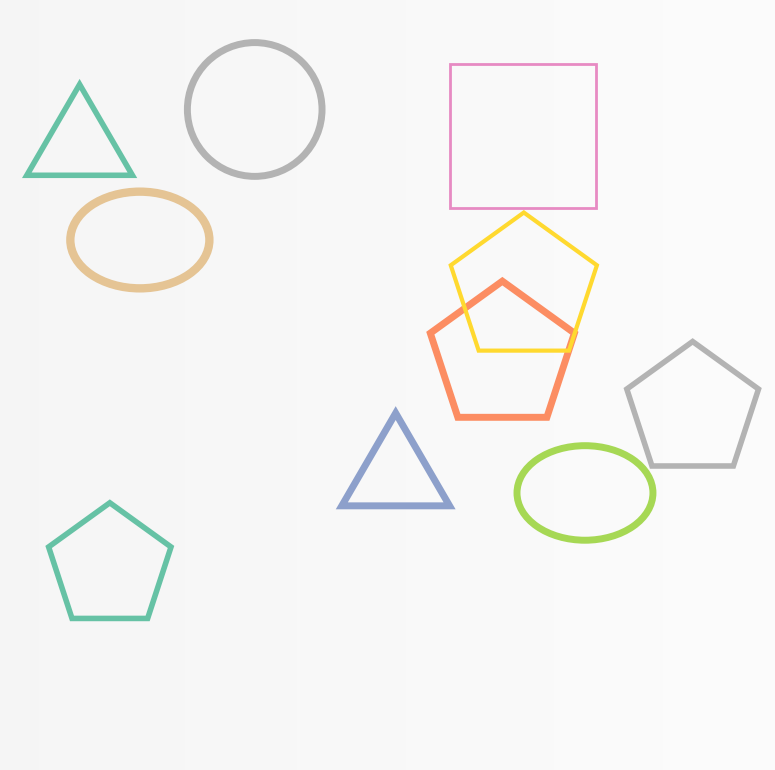[{"shape": "triangle", "thickness": 2, "radius": 0.39, "center": [0.103, 0.812]}, {"shape": "pentagon", "thickness": 2, "radius": 0.42, "center": [0.142, 0.264]}, {"shape": "pentagon", "thickness": 2.5, "radius": 0.49, "center": [0.648, 0.537]}, {"shape": "triangle", "thickness": 2.5, "radius": 0.4, "center": [0.511, 0.383]}, {"shape": "square", "thickness": 1, "radius": 0.47, "center": [0.675, 0.823]}, {"shape": "oval", "thickness": 2.5, "radius": 0.44, "center": [0.755, 0.36]}, {"shape": "pentagon", "thickness": 1.5, "radius": 0.5, "center": [0.676, 0.625]}, {"shape": "oval", "thickness": 3, "radius": 0.45, "center": [0.18, 0.688]}, {"shape": "circle", "thickness": 2.5, "radius": 0.43, "center": [0.329, 0.858]}, {"shape": "pentagon", "thickness": 2, "radius": 0.45, "center": [0.894, 0.467]}]